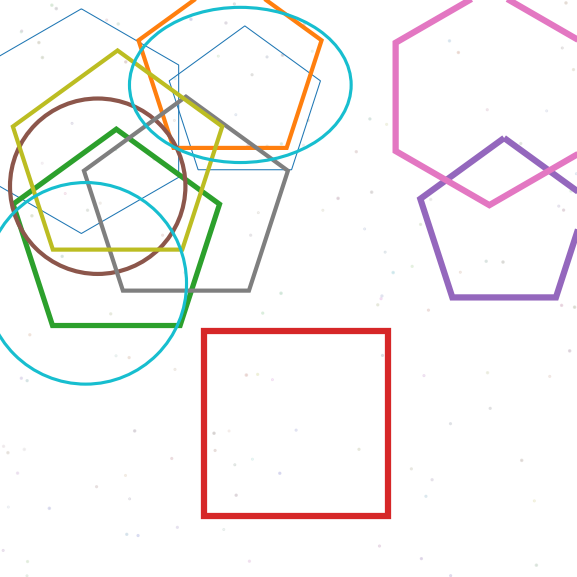[{"shape": "hexagon", "thickness": 0.5, "radius": 0.97, "center": [0.141, 0.789]}, {"shape": "pentagon", "thickness": 0.5, "radius": 0.69, "center": [0.424, 0.817]}, {"shape": "pentagon", "thickness": 2, "radius": 0.83, "center": [0.398, 0.878]}, {"shape": "pentagon", "thickness": 2.5, "radius": 0.94, "center": [0.201, 0.588]}, {"shape": "square", "thickness": 3, "radius": 0.8, "center": [0.512, 0.266]}, {"shape": "pentagon", "thickness": 3, "radius": 0.76, "center": [0.873, 0.608]}, {"shape": "circle", "thickness": 2, "radius": 0.76, "center": [0.169, 0.677]}, {"shape": "hexagon", "thickness": 3, "radius": 0.94, "center": [0.847, 0.831]}, {"shape": "pentagon", "thickness": 2, "radius": 0.93, "center": [0.322, 0.646]}, {"shape": "pentagon", "thickness": 2, "radius": 0.95, "center": [0.204, 0.721]}, {"shape": "oval", "thickness": 1.5, "radius": 0.96, "center": [0.416, 0.852]}, {"shape": "circle", "thickness": 1.5, "radius": 0.87, "center": [0.148, 0.509]}]